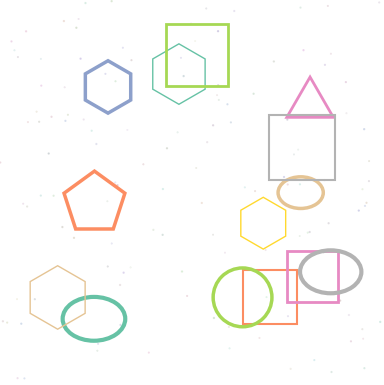[{"shape": "hexagon", "thickness": 1, "radius": 0.39, "center": [0.465, 0.808]}, {"shape": "oval", "thickness": 3, "radius": 0.41, "center": [0.244, 0.172]}, {"shape": "pentagon", "thickness": 2.5, "radius": 0.42, "center": [0.245, 0.472]}, {"shape": "square", "thickness": 1.5, "radius": 0.35, "center": [0.702, 0.228]}, {"shape": "hexagon", "thickness": 2.5, "radius": 0.34, "center": [0.281, 0.774]}, {"shape": "square", "thickness": 2, "radius": 0.33, "center": [0.812, 0.282]}, {"shape": "triangle", "thickness": 2, "radius": 0.35, "center": [0.805, 0.73]}, {"shape": "circle", "thickness": 2.5, "radius": 0.38, "center": [0.63, 0.228]}, {"shape": "square", "thickness": 2, "radius": 0.4, "center": [0.512, 0.857]}, {"shape": "hexagon", "thickness": 1, "radius": 0.34, "center": [0.684, 0.42]}, {"shape": "oval", "thickness": 2.5, "radius": 0.29, "center": [0.781, 0.5]}, {"shape": "hexagon", "thickness": 1, "radius": 0.41, "center": [0.15, 0.227]}, {"shape": "square", "thickness": 1.5, "radius": 0.42, "center": [0.785, 0.617]}, {"shape": "oval", "thickness": 3, "radius": 0.4, "center": [0.859, 0.294]}]